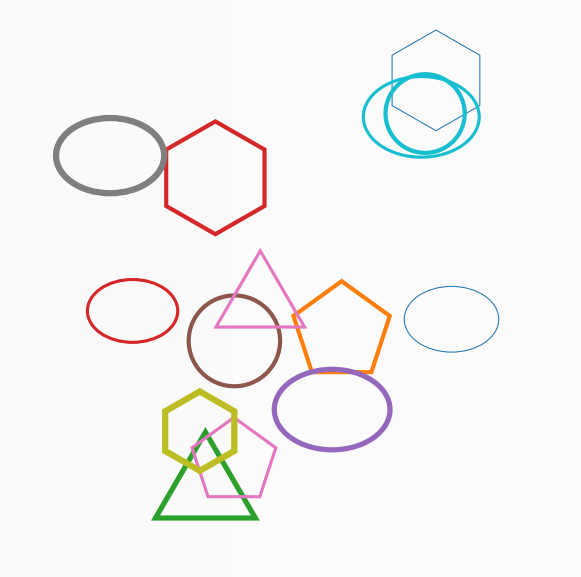[{"shape": "oval", "thickness": 0.5, "radius": 0.41, "center": [0.777, 0.446]}, {"shape": "hexagon", "thickness": 0.5, "radius": 0.44, "center": [0.75, 0.86]}, {"shape": "pentagon", "thickness": 2, "radius": 0.44, "center": [0.588, 0.425]}, {"shape": "triangle", "thickness": 2.5, "radius": 0.5, "center": [0.353, 0.152]}, {"shape": "hexagon", "thickness": 2, "radius": 0.49, "center": [0.371, 0.691]}, {"shape": "oval", "thickness": 1.5, "radius": 0.39, "center": [0.228, 0.461]}, {"shape": "oval", "thickness": 2.5, "radius": 0.5, "center": [0.571, 0.29]}, {"shape": "circle", "thickness": 2, "radius": 0.39, "center": [0.403, 0.409]}, {"shape": "triangle", "thickness": 1.5, "radius": 0.44, "center": [0.448, 0.477]}, {"shape": "pentagon", "thickness": 1.5, "radius": 0.38, "center": [0.402, 0.2]}, {"shape": "oval", "thickness": 3, "radius": 0.47, "center": [0.189, 0.73]}, {"shape": "hexagon", "thickness": 3, "radius": 0.34, "center": [0.344, 0.253]}, {"shape": "circle", "thickness": 2, "radius": 0.34, "center": [0.731, 0.803]}, {"shape": "oval", "thickness": 1.5, "radius": 0.5, "center": [0.725, 0.797]}]